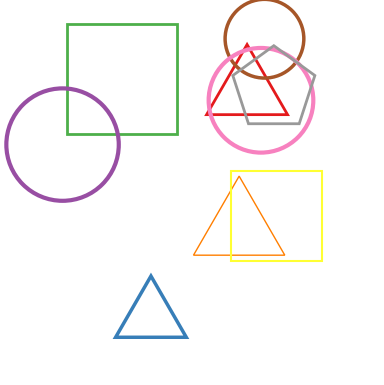[{"shape": "triangle", "thickness": 2, "radius": 0.61, "center": [0.642, 0.763]}, {"shape": "triangle", "thickness": 2.5, "radius": 0.53, "center": [0.392, 0.177]}, {"shape": "square", "thickness": 2, "radius": 0.72, "center": [0.318, 0.795]}, {"shape": "circle", "thickness": 3, "radius": 0.73, "center": [0.162, 0.624]}, {"shape": "triangle", "thickness": 1, "radius": 0.68, "center": [0.621, 0.406]}, {"shape": "square", "thickness": 1.5, "radius": 0.59, "center": [0.719, 0.439]}, {"shape": "circle", "thickness": 2.5, "radius": 0.51, "center": [0.687, 0.899]}, {"shape": "circle", "thickness": 3, "radius": 0.68, "center": [0.678, 0.74]}, {"shape": "pentagon", "thickness": 2, "radius": 0.56, "center": [0.711, 0.769]}]